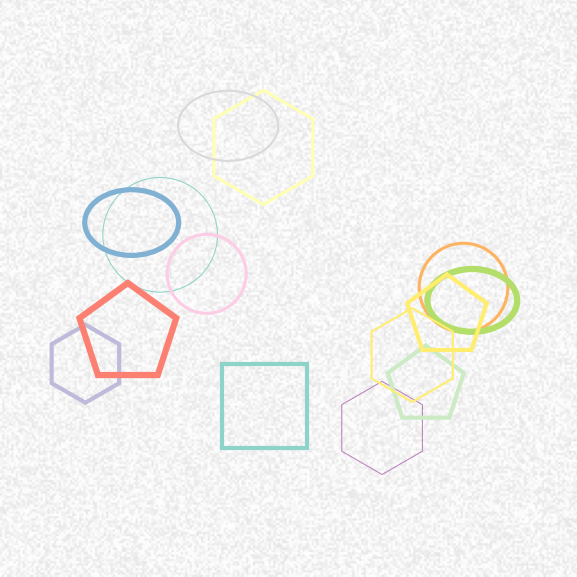[{"shape": "square", "thickness": 2, "radius": 0.37, "center": [0.458, 0.296]}, {"shape": "circle", "thickness": 0.5, "radius": 0.5, "center": [0.277, 0.593]}, {"shape": "hexagon", "thickness": 1.5, "radius": 0.49, "center": [0.456, 0.744]}, {"shape": "hexagon", "thickness": 2, "radius": 0.34, "center": [0.148, 0.369]}, {"shape": "pentagon", "thickness": 3, "radius": 0.44, "center": [0.221, 0.421]}, {"shape": "oval", "thickness": 2.5, "radius": 0.41, "center": [0.228, 0.614]}, {"shape": "circle", "thickness": 1.5, "radius": 0.38, "center": [0.803, 0.501]}, {"shape": "oval", "thickness": 3, "radius": 0.39, "center": [0.818, 0.479]}, {"shape": "circle", "thickness": 1.5, "radius": 0.34, "center": [0.358, 0.525]}, {"shape": "oval", "thickness": 1, "radius": 0.43, "center": [0.395, 0.781]}, {"shape": "hexagon", "thickness": 0.5, "radius": 0.4, "center": [0.662, 0.258]}, {"shape": "pentagon", "thickness": 2, "radius": 0.35, "center": [0.737, 0.332]}, {"shape": "pentagon", "thickness": 2, "radius": 0.36, "center": [0.774, 0.452]}, {"shape": "hexagon", "thickness": 1, "radius": 0.41, "center": [0.714, 0.384]}]